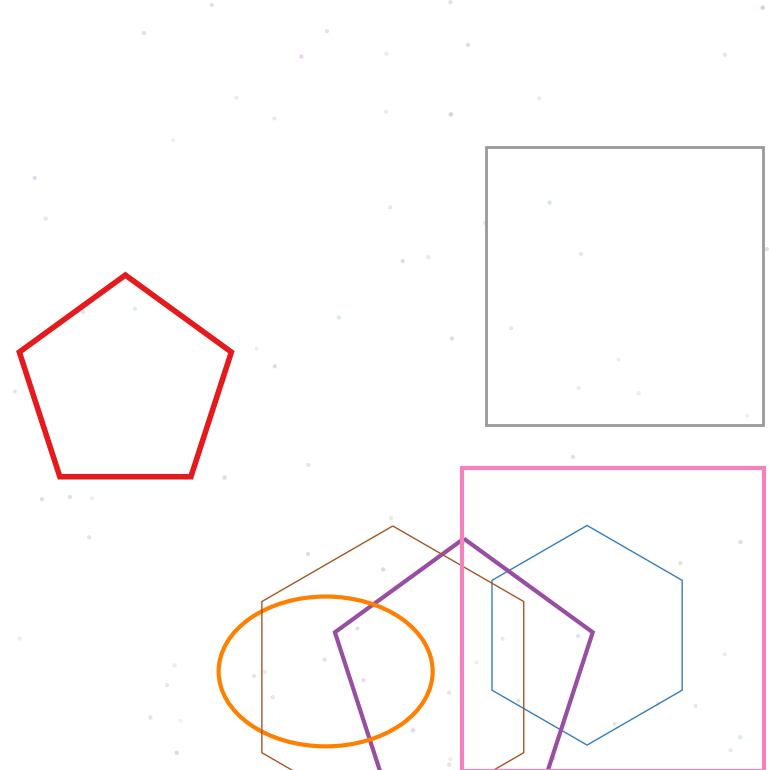[{"shape": "pentagon", "thickness": 2, "radius": 0.72, "center": [0.163, 0.498]}, {"shape": "hexagon", "thickness": 0.5, "radius": 0.71, "center": [0.762, 0.175]}, {"shape": "pentagon", "thickness": 1.5, "radius": 0.88, "center": [0.602, 0.124]}, {"shape": "oval", "thickness": 1.5, "radius": 0.69, "center": [0.423, 0.128]}, {"shape": "hexagon", "thickness": 0.5, "radius": 0.98, "center": [0.51, 0.121]}, {"shape": "square", "thickness": 1.5, "radius": 0.98, "center": [0.796, 0.196]}, {"shape": "square", "thickness": 1, "radius": 0.9, "center": [0.811, 0.628]}]